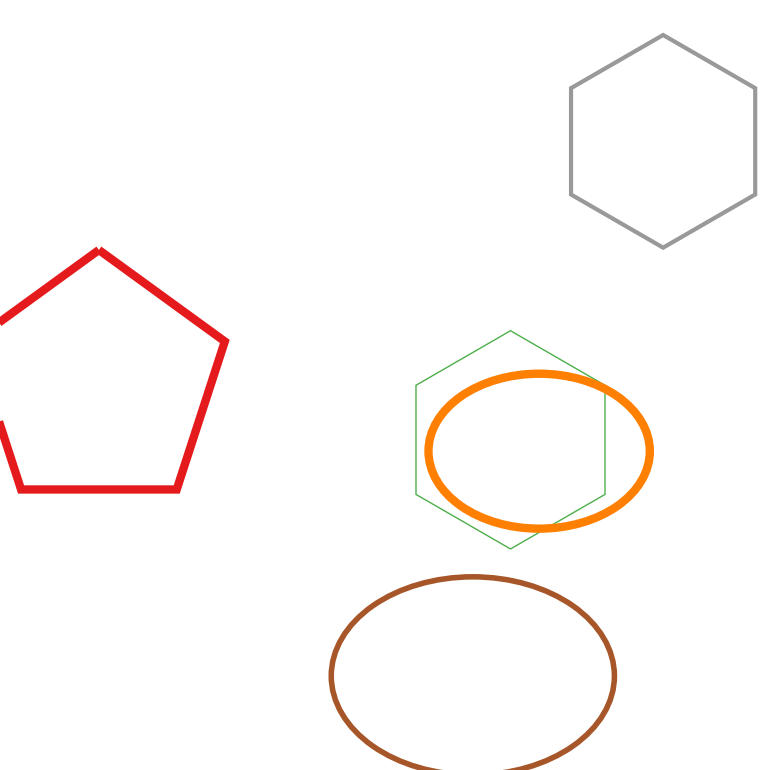[{"shape": "pentagon", "thickness": 3, "radius": 0.86, "center": [0.128, 0.503]}, {"shape": "hexagon", "thickness": 0.5, "radius": 0.71, "center": [0.663, 0.429]}, {"shape": "oval", "thickness": 3, "radius": 0.72, "center": [0.7, 0.414]}, {"shape": "oval", "thickness": 2, "radius": 0.92, "center": [0.614, 0.122]}, {"shape": "hexagon", "thickness": 1.5, "radius": 0.69, "center": [0.861, 0.816]}]